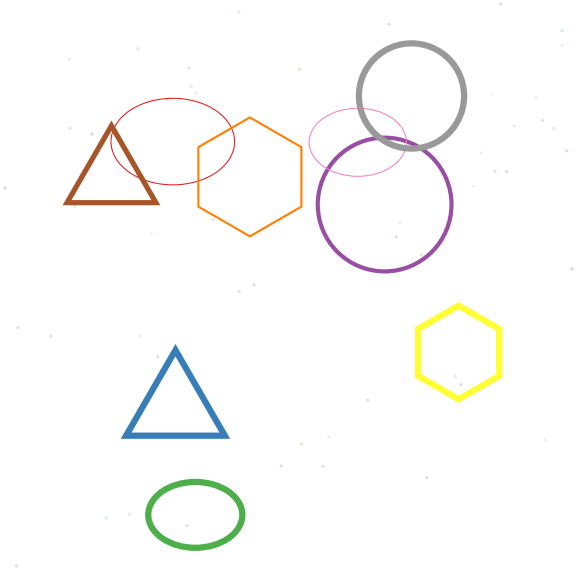[{"shape": "oval", "thickness": 0.5, "radius": 0.54, "center": [0.299, 0.754]}, {"shape": "triangle", "thickness": 3, "radius": 0.49, "center": [0.304, 0.294]}, {"shape": "oval", "thickness": 3, "radius": 0.41, "center": [0.338, 0.108]}, {"shape": "circle", "thickness": 2, "radius": 0.58, "center": [0.666, 0.645]}, {"shape": "hexagon", "thickness": 1, "radius": 0.51, "center": [0.433, 0.693]}, {"shape": "hexagon", "thickness": 3, "radius": 0.41, "center": [0.794, 0.389]}, {"shape": "triangle", "thickness": 2.5, "radius": 0.44, "center": [0.193, 0.693]}, {"shape": "oval", "thickness": 0.5, "radius": 0.42, "center": [0.62, 0.753]}, {"shape": "circle", "thickness": 3, "radius": 0.46, "center": [0.713, 0.833]}]